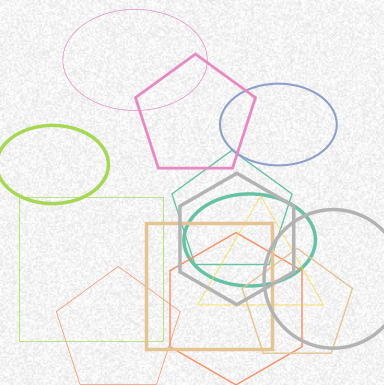[{"shape": "pentagon", "thickness": 1, "radius": 0.82, "center": [0.603, 0.446]}, {"shape": "oval", "thickness": 2.5, "radius": 0.85, "center": [0.649, 0.377]}, {"shape": "pentagon", "thickness": 0.5, "radius": 0.85, "center": [0.307, 0.139]}, {"shape": "hexagon", "thickness": 1, "radius": 0.99, "center": [0.613, 0.198]}, {"shape": "oval", "thickness": 1.5, "radius": 0.76, "center": [0.723, 0.677]}, {"shape": "pentagon", "thickness": 2, "radius": 0.82, "center": [0.508, 0.696]}, {"shape": "oval", "thickness": 0.5, "radius": 0.94, "center": [0.351, 0.844]}, {"shape": "oval", "thickness": 2.5, "radius": 0.73, "center": [0.137, 0.573]}, {"shape": "square", "thickness": 0.5, "radius": 0.93, "center": [0.237, 0.301]}, {"shape": "triangle", "thickness": 0.5, "radius": 0.94, "center": [0.677, 0.302]}, {"shape": "pentagon", "thickness": 1, "radius": 0.75, "center": [0.772, 0.204]}, {"shape": "square", "thickness": 2.5, "radius": 0.82, "center": [0.543, 0.257]}, {"shape": "hexagon", "thickness": 2.5, "radius": 0.85, "center": [0.615, 0.379]}, {"shape": "circle", "thickness": 2.5, "radius": 0.9, "center": [0.866, 0.276]}]